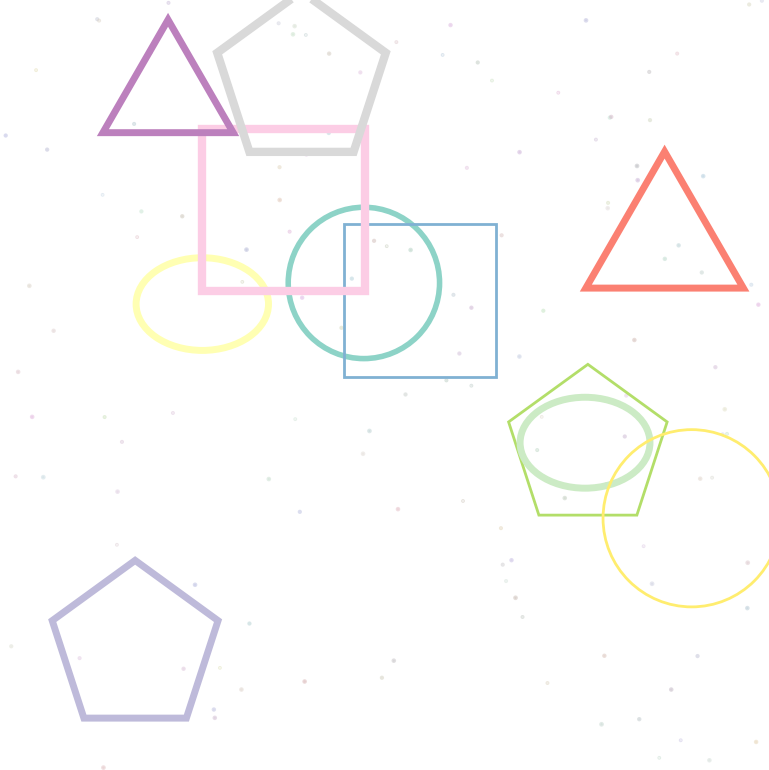[{"shape": "circle", "thickness": 2, "radius": 0.49, "center": [0.473, 0.633]}, {"shape": "oval", "thickness": 2.5, "radius": 0.43, "center": [0.263, 0.605]}, {"shape": "pentagon", "thickness": 2.5, "radius": 0.57, "center": [0.175, 0.159]}, {"shape": "triangle", "thickness": 2.5, "radius": 0.59, "center": [0.863, 0.685]}, {"shape": "square", "thickness": 1, "radius": 0.49, "center": [0.546, 0.61]}, {"shape": "pentagon", "thickness": 1, "radius": 0.54, "center": [0.763, 0.419]}, {"shape": "square", "thickness": 3, "radius": 0.53, "center": [0.368, 0.727]}, {"shape": "pentagon", "thickness": 3, "radius": 0.58, "center": [0.392, 0.896]}, {"shape": "triangle", "thickness": 2.5, "radius": 0.49, "center": [0.218, 0.877]}, {"shape": "oval", "thickness": 2.5, "radius": 0.42, "center": [0.76, 0.425]}, {"shape": "circle", "thickness": 1, "radius": 0.58, "center": [0.898, 0.327]}]